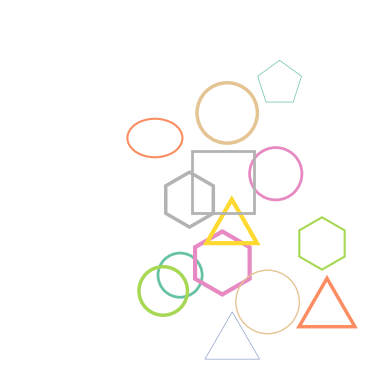[{"shape": "pentagon", "thickness": 0.5, "radius": 0.3, "center": [0.726, 0.783]}, {"shape": "circle", "thickness": 2, "radius": 0.29, "center": [0.468, 0.285]}, {"shape": "oval", "thickness": 1.5, "radius": 0.36, "center": [0.402, 0.642]}, {"shape": "triangle", "thickness": 2.5, "radius": 0.42, "center": [0.849, 0.193]}, {"shape": "triangle", "thickness": 0.5, "radius": 0.41, "center": [0.603, 0.108]}, {"shape": "circle", "thickness": 2, "radius": 0.34, "center": [0.716, 0.549]}, {"shape": "hexagon", "thickness": 3, "radius": 0.41, "center": [0.578, 0.317]}, {"shape": "circle", "thickness": 2.5, "radius": 0.31, "center": [0.424, 0.244]}, {"shape": "hexagon", "thickness": 1.5, "radius": 0.34, "center": [0.836, 0.368]}, {"shape": "triangle", "thickness": 3, "radius": 0.38, "center": [0.602, 0.406]}, {"shape": "circle", "thickness": 2.5, "radius": 0.39, "center": [0.59, 0.707]}, {"shape": "circle", "thickness": 1, "radius": 0.41, "center": [0.695, 0.216]}, {"shape": "square", "thickness": 2, "radius": 0.4, "center": [0.579, 0.526]}, {"shape": "hexagon", "thickness": 2.5, "radius": 0.36, "center": [0.492, 0.481]}]